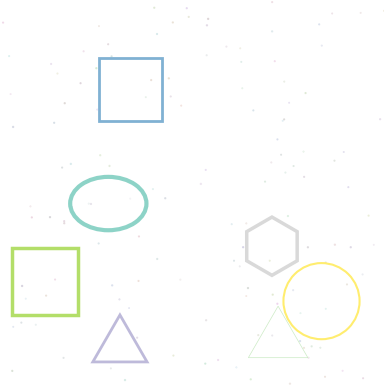[{"shape": "oval", "thickness": 3, "radius": 0.5, "center": [0.281, 0.471]}, {"shape": "triangle", "thickness": 2, "radius": 0.41, "center": [0.312, 0.101]}, {"shape": "square", "thickness": 2, "radius": 0.41, "center": [0.339, 0.767]}, {"shape": "square", "thickness": 2.5, "radius": 0.43, "center": [0.116, 0.269]}, {"shape": "hexagon", "thickness": 2.5, "radius": 0.38, "center": [0.706, 0.361]}, {"shape": "triangle", "thickness": 0.5, "radius": 0.45, "center": [0.722, 0.116]}, {"shape": "circle", "thickness": 1.5, "radius": 0.49, "center": [0.835, 0.218]}]